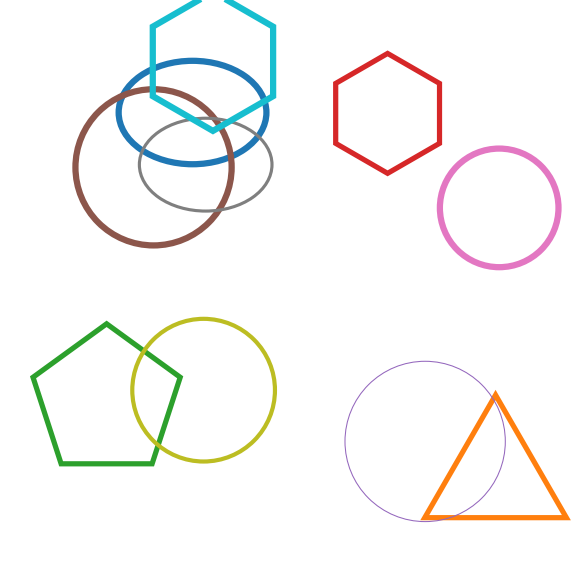[{"shape": "oval", "thickness": 3, "radius": 0.64, "center": [0.333, 0.804]}, {"shape": "triangle", "thickness": 2.5, "radius": 0.71, "center": [0.858, 0.174]}, {"shape": "pentagon", "thickness": 2.5, "radius": 0.67, "center": [0.185, 0.304]}, {"shape": "hexagon", "thickness": 2.5, "radius": 0.52, "center": [0.671, 0.803]}, {"shape": "circle", "thickness": 0.5, "radius": 0.69, "center": [0.736, 0.235]}, {"shape": "circle", "thickness": 3, "radius": 0.68, "center": [0.266, 0.709]}, {"shape": "circle", "thickness": 3, "radius": 0.51, "center": [0.864, 0.639]}, {"shape": "oval", "thickness": 1.5, "radius": 0.57, "center": [0.356, 0.714]}, {"shape": "circle", "thickness": 2, "radius": 0.62, "center": [0.353, 0.324]}, {"shape": "hexagon", "thickness": 3, "radius": 0.6, "center": [0.369, 0.893]}]